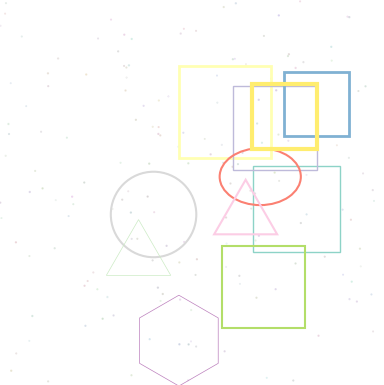[{"shape": "square", "thickness": 1, "radius": 0.56, "center": [0.771, 0.457]}, {"shape": "square", "thickness": 2, "radius": 0.6, "center": [0.584, 0.708]}, {"shape": "square", "thickness": 1, "radius": 0.54, "center": [0.715, 0.667]}, {"shape": "oval", "thickness": 1.5, "radius": 0.53, "center": [0.676, 0.541]}, {"shape": "square", "thickness": 2, "radius": 0.42, "center": [0.823, 0.73]}, {"shape": "square", "thickness": 1.5, "radius": 0.54, "center": [0.685, 0.254]}, {"shape": "triangle", "thickness": 1.5, "radius": 0.47, "center": [0.638, 0.439]}, {"shape": "circle", "thickness": 1.5, "radius": 0.56, "center": [0.399, 0.443]}, {"shape": "hexagon", "thickness": 0.5, "radius": 0.59, "center": [0.465, 0.115]}, {"shape": "triangle", "thickness": 0.5, "radius": 0.48, "center": [0.36, 0.333]}, {"shape": "square", "thickness": 3, "radius": 0.42, "center": [0.738, 0.698]}]